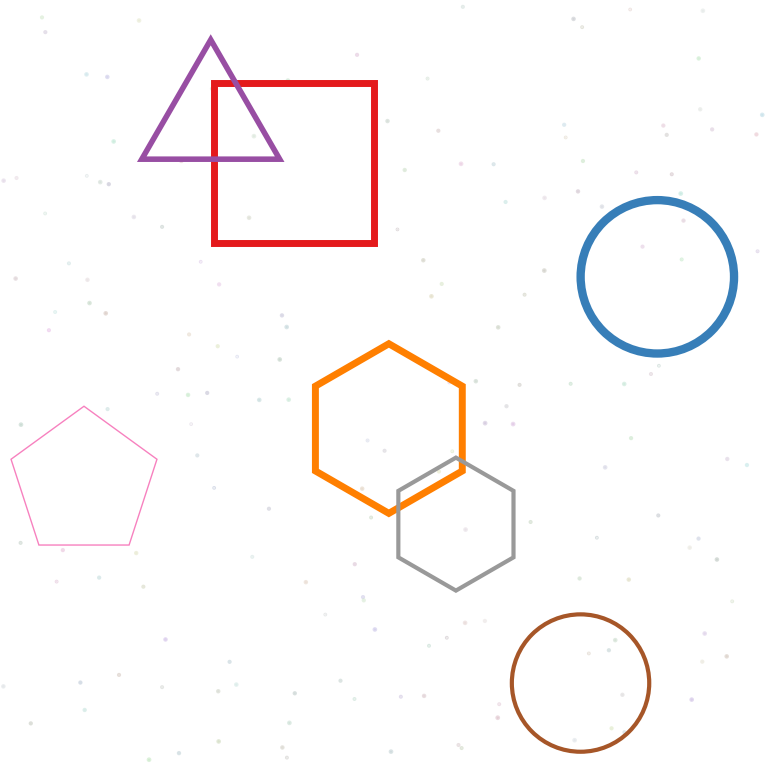[{"shape": "square", "thickness": 2.5, "radius": 0.52, "center": [0.382, 0.788]}, {"shape": "circle", "thickness": 3, "radius": 0.5, "center": [0.854, 0.64]}, {"shape": "triangle", "thickness": 2, "radius": 0.52, "center": [0.274, 0.845]}, {"shape": "hexagon", "thickness": 2.5, "radius": 0.55, "center": [0.505, 0.443]}, {"shape": "circle", "thickness": 1.5, "radius": 0.45, "center": [0.754, 0.113]}, {"shape": "pentagon", "thickness": 0.5, "radius": 0.5, "center": [0.109, 0.373]}, {"shape": "hexagon", "thickness": 1.5, "radius": 0.43, "center": [0.592, 0.319]}]